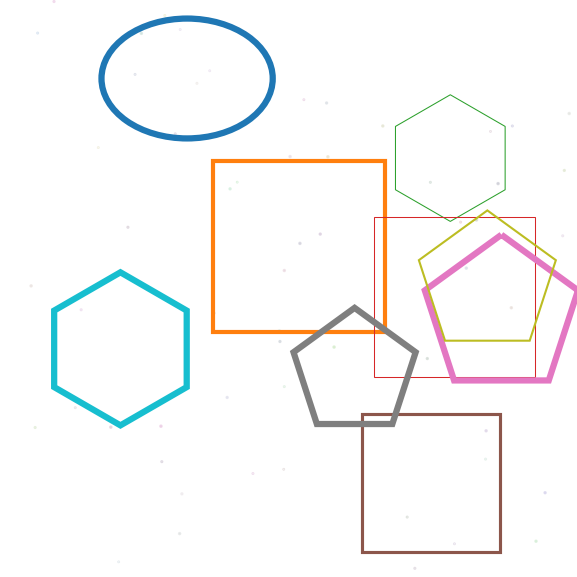[{"shape": "oval", "thickness": 3, "radius": 0.74, "center": [0.324, 0.863]}, {"shape": "square", "thickness": 2, "radius": 0.74, "center": [0.518, 0.572]}, {"shape": "hexagon", "thickness": 0.5, "radius": 0.55, "center": [0.78, 0.725]}, {"shape": "square", "thickness": 0.5, "radius": 0.7, "center": [0.787, 0.485]}, {"shape": "square", "thickness": 1.5, "radius": 0.6, "center": [0.746, 0.163]}, {"shape": "pentagon", "thickness": 3, "radius": 0.7, "center": [0.868, 0.453]}, {"shape": "pentagon", "thickness": 3, "radius": 0.56, "center": [0.614, 0.355]}, {"shape": "pentagon", "thickness": 1, "radius": 0.62, "center": [0.844, 0.51]}, {"shape": "hexagon", "thickness": 3, "radius": 0.66, "center": [0.209, 0.395]}]